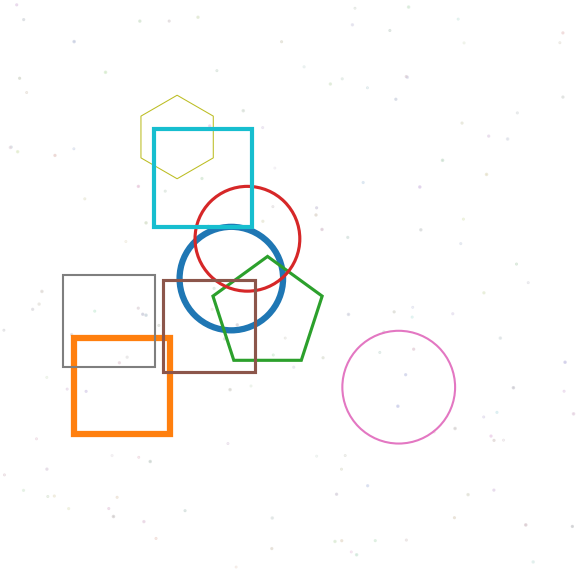[{"shape": "circle", "thickness": 3, "radius": 0.45, "center": [0.401, 0.517]}, {"shape": "square", "thickness": 3, "radius": 0.41, "center": [0.211, 0.331]}, {"shape": "pentagon", "thickness": 1.5, "radius": 0.5, "center": [0.463, 0.456]}, {"shape": "circle", "thickness": 1.5, "radius": 0.45, "center": [0.428, 0.586]}, {"shape": "square", "thickness": 1.5, "radius": 0.4, "center": [0.361, 0.434]}, {"shape": "circle", "thickness": 1, "radius": 0.49, "center": [0.69, 0.329]}, {"shape": "square", "thickness": 1, "radius": 0.4, "center": [0.188, 0.444]}, {"shape": "hexagon", "thickness": 0.5, "radius": 0.36, "center": [0.307, 0.762]}, {"shape": "square", "thickness": 2, "radius": 0.42, "center": [0.351, 0.692]}]